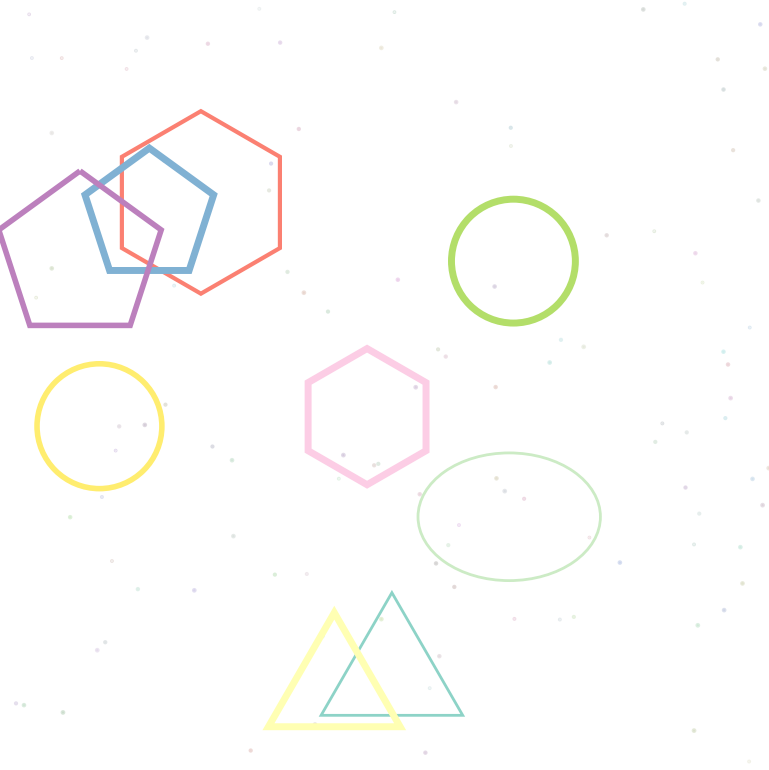[{"shape": "triangle", "thickness": 1, "radius": 0.53, "center": [0.509, 0.124]}, {"shape": "triangle", "thickness": 2.5, "radius": 0.49, "center": [0.434, 0.106]}, {"shape": "hexagon", "thickness": 1.5, "radius": 0.59, "center": [0.261, 0.737]}, {"shape": "pentagon", "thickness": 2.5, "radius": 0.44, "center": [0.194, 0.72]}, {"shape": "circle", "thickness": 2.5, "radius": 0.4, "center": [0.667, 0.661]}, {"shape": "hexagon", "thickness": 2.5, "radius": 0.44, "center": [0.477, 0.459]}, {"shape": "pentagon", "thickness": 2, "radius": 0.55, "center": [0.104, 0.667]}, {"shape": "oval", "thickness": 1, "radius": 0.59, "center": [0.661, 0.329]}, {"shape": "circle", "thickness": 2, "radius": 0.41, "center": [0.129, 0.446]}]